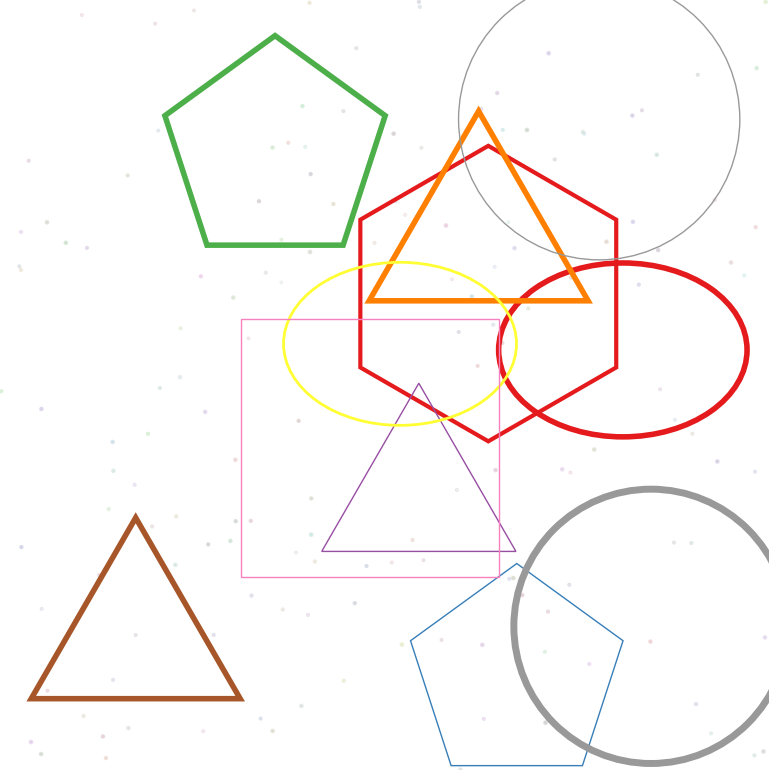[{"shape": "oval", "thickness": 2, "radius": 0.81, "center": [0.809, 0.546]}, {"shape": "hexagon", "thickness": 1.5, "radius": 0.96, "center": [0.634, 0.619]}, {"shape": "pentagon", "thickness": 0.5, "radius": 0.73, "center": [0.671, 0.123]}, {"shape": "pentagon", "thickness": 2, "radius": 0.75, "center": [0.357, 0.803]}, {"shape": "triangle", "thickness": 0.5, "radius": 0.73, "center": [0.544, 0.357]}, {"shape": "triangle", "thickness": 2, "radius": 0.82, "center": [0.622, 0.691]}, {"shape": "oval", "thickness": 1, "radius": 0.76, "center": [0.52, 0.553]}, {"shape": "triangle", "thickness": 2, "radius": 0.78, "center": [0.176, 0.171]}, {"shape": "square", "thickness": 0.5, "radius": 0.84, "center": [0.48, 0.418]}, {"shape": "circle", "thickness": 2.5, "radius": 0.89, "center": [0.845, 0.187]}, {"shape": "circle", "thickness": 0.5, "radius": 0.91, "center": [0.778, 0.845]}]